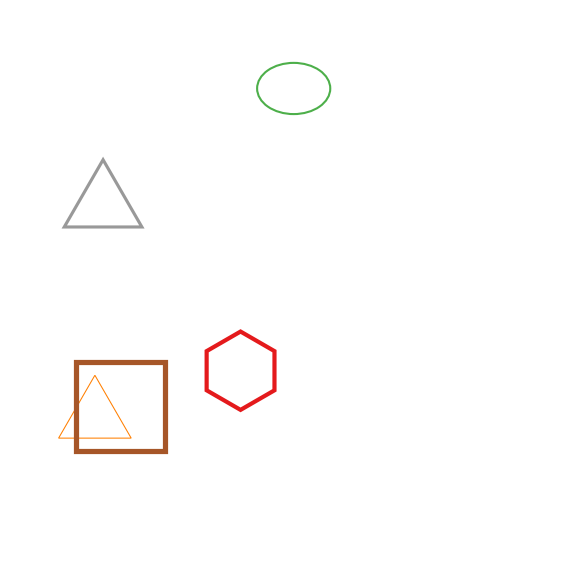[{"shape": "hexagon", "thickness": 2, "radius": 0.34, "center": [0.417, 0.357]}, {"shape": "oval", "thickness": 1, "radius": 0.32, "center": [0.509, 0.846]}, {"shape": "triangle", "thickness": 0.5, "radius": 0.36, "center": [0.164, 0.277]}, {"shape": "square", "thickness": 2.5, "radius": 0.39, "center": [0.209, 0.295]}, {"shape": "triangle", "thickness": 1.5, "radius": 0.39, "center": [0.178, 0.645]}]